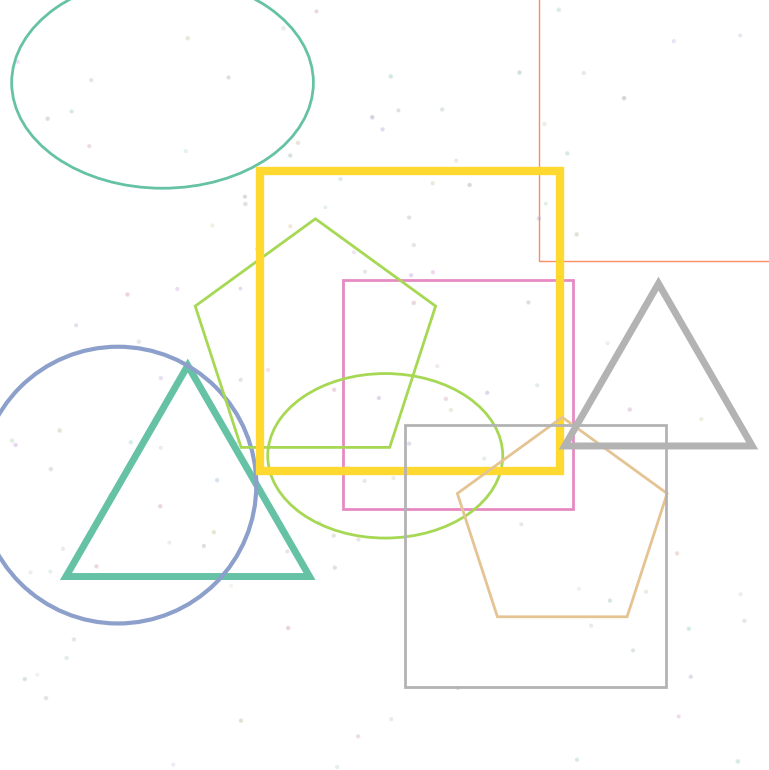[{"shape": "triangle", "thickness": 2.5, "radius": 0.91, "center": [0.244, 0.343]}, {"shape": "oval", "thickness": 1, "radius": 0.98, "center": [0.211, 0.893]}, {"shape": "square", "thickness": 0.5, "radius": 0.99, "center": [0.897, 0.858]}, {"shape": "circle", "thickness": 1.5, "radius": 0.9, "center": [0.153, 0.37]}, {"shape": "square", "thickness": 1, "radius": 0.74, "center": [0.595, 0.487]}, {"shape": "pentagon", "thickness": 1, "radius": 0.82, "center": [0.41, 0.552]}, {"shape": "oval", "thickness": 1, "radius": 0.76, "center": [0.5, 0.408]}, {"shape": "square", "thickness": 3, "radius": 0.97, "center": [0.533, 0.583]}, {"shape": "pentagon", "thickness": 1, "radius": 0.72, "center": [0.73, 0.315]}, {"shape": "square", "thickness": 1, "radius": 0.85, "center": [0.695, 0.278]}, {"shape": "triangle", "thickness": 2.5, "radius": 0.7, "center": [0.855, 0.491]}]